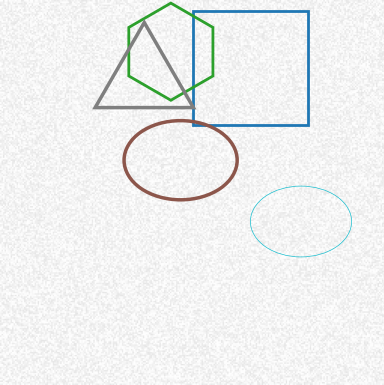[{"shape": "square", "thickness": 2, "radius": 0.75, "center": [0.651, 0.823]}, {"shape": "hexagon", "thickness": 2, "radius": 0.63, "center": [0.444, 0.866]}, {"shape": "oval", "thickness": 2.5, "radius": 0.73, "center": [0.469, 0.584]}, {"shape": "triangle", "thickness": 2.5, "radius": 0.74, "center": [0.375, 0.794]}, {"shape": "oval", "thickness": 0.5, "radius": 0.66, "center": [0.782, 0.425]}]